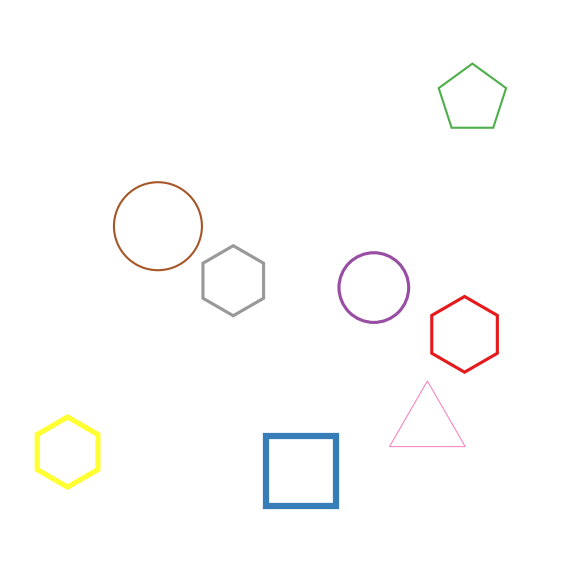[{"shape": "hexagon", "thickness": 1.5, "radius": 0.33, "center": [0.804, 0.42]}, {"shape": "square", "thickness": 3, "radius": 0.3, "center": [0.522, 0.184]}, {"shape": "pentagon", "thickness": 1, "radius": 0.31, "center": [0.818, 0.828]}, {"shape": "circle", "thickness": 1.5, "radius": 0.3, "center": [0.647, 0.501]}, {"shape": "hexagon", "thickness": 2.5, "radius": 0.3, "center": [0.117, 0.216]}, {"shape": "circle", "thickness": 1, "radius": 0.38, "center": [0.273, 0.607]}, {"shape": "triangle", "thickness": 0.5, "radius": 0.38, "center": [0.74, 0.264]}, {"shape": "hexagon", "thickness": 1.5, "radius": 0.3, "center": [0.404, 0.513]}]